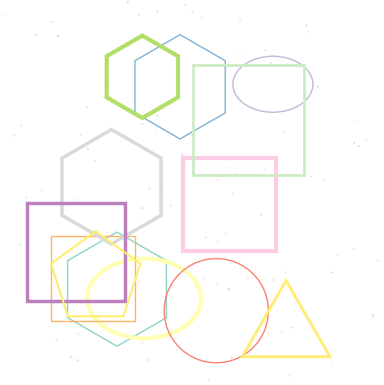[{"shape": "hexagon", "thickness": 1, "radius": 0.74, "center": [0.304, 0.249]}, {"shape": "oval", "thickness": 3, "radius": 0.74, "center": [0.374, 0.225]}, {"shape": "oval", "thickness": 1, "radius": 0.52, "center": [0.709, 0.781]}, {"shape": "circle", "thickness": 1, "radius": 0.68, "center": [0.562, 0.193]}, {"shape": "hexagon", "thickness": 1, "radius": 0.68, "center": [0.468, 0.774]}, {"shape": "square", "thickness": 1, "radius": 0.55, "center": [0.241, 0.276]}, {"shape": "hexagon", "thickness": 3, "radius": 0.53, "center": [0.37, 0.801]}, {"shape": "square", "thickness": 3, "radius": 0.6, "center": [0.597, 0.469]}, {"shape": "hexagon", "thickness": 2.5, "radius": 0.74, "center": [0.29, 0.515]}, {"shape": "square", "thickness": 2.5, "radius": 0.64, "center": [0.198, 0.346]}, {"shape": "square", "thickness": 2, "radius": 0.72, "center": [0.646, 0.688]}, {"shape": "triangle", "thickness": 2, "radius": 0.66, "center": [0.743, 0.139]}, {"shape": "pentagon", "thickness": 1.5, "radius": 0.61, "center": [0.248, 0.277]}]